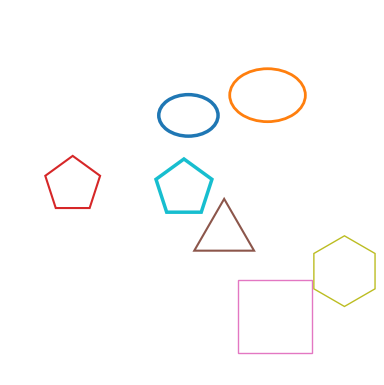[{"shape": "oval", "thickness": 2.5, "radius": 0.39, "center": [0.489, 0.7]}, {"shape": "oval", "thickness": 2, "radius": 0.49, "center": [0.695, 0.753]}, {"shape": "pentagon", "thickness": 1.5, "radius": 0.37, "center": [0.189, 0.52]}, {"shape": "triangle", "thickness": 1.5, "radius": 0.45, "center": [0.582, 0.394]}, {"shape": "square", "thickness": 1, "radius": 0.48, "center": [0.715, 0.178]}, {"shape": "hexagon", "thickness": 1, "radius": 0.46, "center": [0.895, 0.296]}, {"shape": "pentagon", "thickness": 2.5, "radius": 0.38, "center": [0.478, 0.511]}]